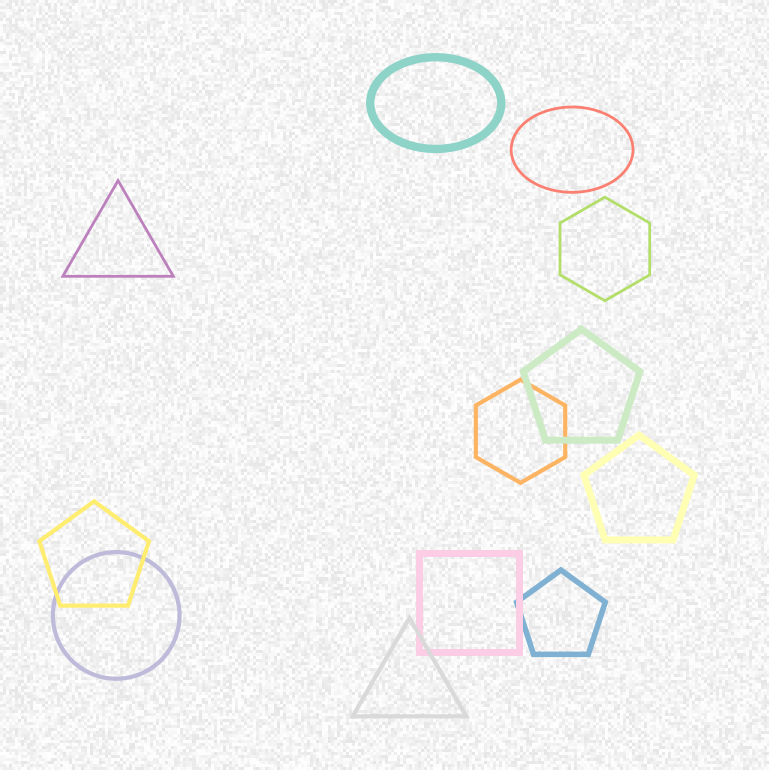[{"shape": "oval", "thickness": 3, "radius": 0.43, "center": [0.566, 0.866]}, {"shape": "pentagon", "thickness": 2.5, "radius": 0.38, "center": [0.83, 0.36]}, {"shape": "circle", "thickness": 1.5, "radius": 0.41, "center": [0.151, 0.201]}, {"shape": "oval", "thickness": 1, "radius": 0.4, "center": [0.743, 0.806]}, {"shape": "pentagon", "thickness": 2, "radius": 0.3, "center": [0.728, 0.199]}, {"shape": "hexagon", "thickness": 1.5, "radius": 0.34, "center": [0.676, 0.44]}, {"shape": "hexagon", "thickness": 1, "radius": 0.34, "center": [0.786, 0.677]}, {"shape": "square", "thickness": 2.5, "radius": 0.32, "center": [0.609, 0.218]}, {"shape": "triangle", "thickness": 1.5, "radius": 0.43, "center": [0.532, 0.112]}, {"shape": "triangle", "thickness": 1, "radius": 0.41, "center": [0.153, 0.683]}, {"shape": "pentagon", "thickness": 2.5, "radius": 0.4, "center": [0.755, 0.493]}, {"shape": "pentagon", "thickness": 1.5, "radius": 0.37, "center": [0.122, 0.274]}]